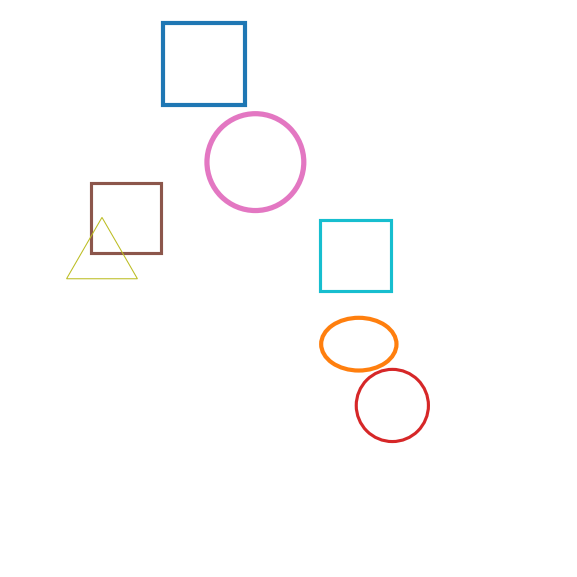[{"shape": "square", "thickness": 2, "radius": 0.36, "center": [0.353, 0.888]}, {"shape": "oval", "thickness": 2, "radius": 0.33, "center": [0.621, 0.403]}, {"shape": "circle", "thickness": 1.5, "radius": 0.31, "center": [0.679, 0.297]}, {"shape": "square", "thickness": 1.5, "radius": 0.3, "center": [0.218, 0.622]}, {"shape": "circle", "thickness": 2.5, "radius": 0.42, "center": [0.442, 0.718]}, {"shape": "triangle", "thickness": 0.5, "radius": 0.35, "center": [0.177, 0.552]}, {"shape": "square", "thickness": 1.5, "radius": 0.31, "center": [0.616, 0.556]}]